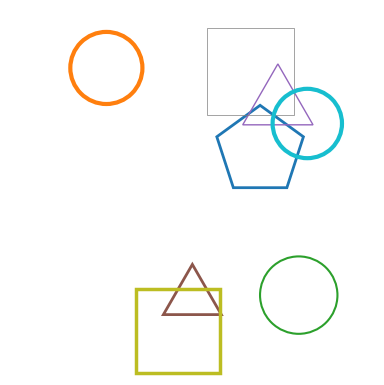[{"shape": "pentagon", "thickness": 2, "radius": 0.59, "center": [0.676, 0.608]}, {"shape": "circle", "thickness": 3, "radius": 0.47, "center": [0.276, 0.823]}, {"shape": "circle", "thickness": 1.5, "radius": 0.5, "center": [0.776, 0.233]}, {"shape": "triangle", "thickness": 1, "radius": 0.53, "center": [0.722, 0.728]}, {"shape": "triangle", "thickness": 2, "radius": 0.43, "center": [0.5, 0.226]}, {"shape": "square", "thickness": 0.5, "radius": 0.56, "center": [0.651, 0.813]}, {"shape": "square", "thickness": 2.5, "radius": 0.54, "center": [0.463, 0.141]}, {"shape": "circle", "thickness": 3, "radius": 0.45, "center": [0.798, 0.679]}]